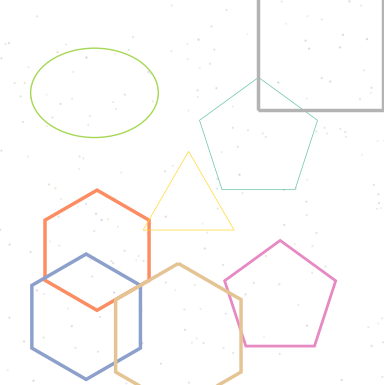[{"shape": "pentagon", "thickness": 0.5, "radius": 0.81, "center": [0.671, 0.638]}, {"shape": "hexagon", "thickness": 2.5, "radius": 0.78, "center": [0.252, 0.35]}, {"shape": "hexagon", "thickness": 2.5, "radius": 0.81, "center": [0.224, 0.177]}, {"shape": "pentagon", "thickness": 2, "radius": 0.76, "center": [0.728, 0.224]}, {"shape": "oval", "thickness": 1, "radius": 0.83, "center": [0.245, 0.759]}, {"shape": "triangle", "thickness": 0.5, "radius": 0.68, "center": [0.49, 0.471]}, {"shape": "hexagon", "thickness": 2.5, "radius": 0.94, "center": [0.463, 0.128]}, {"shape": "square", "thickness": 2.5, "radius": 0.82, "center": [0.832, 0.877]}]